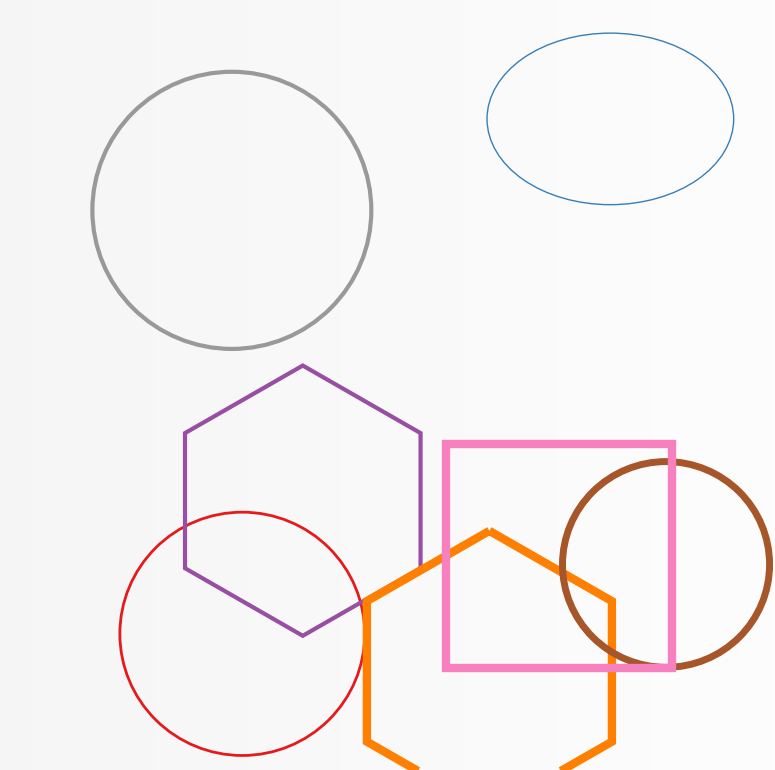[{"shape": "circle", "thickness": 1, "radius": 0.79, "center": [0.313, 0.177]}, {"shape": "oval", "thickness": 0.5, "radius": 0.8, "center": [0.788, 0.846]}, {"shape": "hexagon", "thickness": 1.5, "radius": 0.88, "center": [0.391, 0.35]}, {"shape": "hexagon", "thickness": 3, "radius": 0.91, "center": [0.631, 0.128]}, {"shape": "circle", "thickness": 2.5, "radius": 0.67, "center": [0.859, 0.267]}, {"shape": "square", "thickness": 3, "radius": 0.73, "center": [0.721, 0.278]}, {"shape": "circle", "thickness": 1.5, "radius": 0.9, "center": [0.299, 0.727]}]